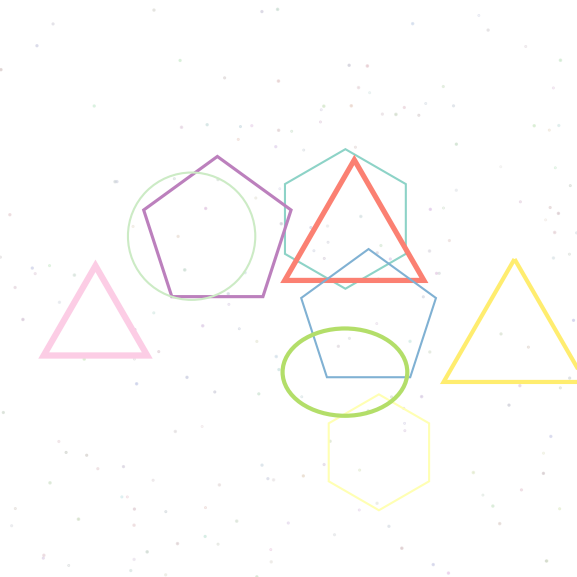[{"shape": "hexagon", "thickness": 1, "radius": 0.6, "center": [0.598, 0.62]}, {"shape": "hexagon", "thickness": 1, "radius": 0.5, "center": [0.656, 0.216]}, {"shape": "triangle", "thickness": 2.5, "radius": 0.7, "center": [0.614, 0.583]}, {"shape": "pentagon", "thickness": 1, "radius": 0.61, "center": [0.638, 0.445]}, {"shape": "oval", "thickness": 2, "radius": 0.54, "center": [0.597, 0.355]}, {"shape": "triangle", "thickness": 3, "radius": 0.52, "center": [0.165, 0.435]}, {"shape": "pentagon", "thickness": 1.5, "radius": 0.67, "center": [0.376, 0.594]}, {"shape": "circle", "thickness": 1, "radius": 0.55, "center": [0.332, 0.59]}, {"shape": "triangle", "thickness": 2, "radius": 0.71, "center": [0.891, 0.409]}]